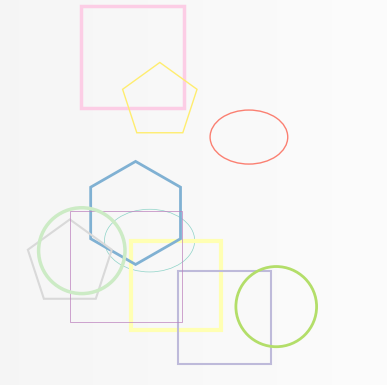[{"shape": "oval", "thickness": 0.5, "radius": 0.58, "center": [0.386, 0.375]}, {"shape": "square", "thickness": 3, "radius": 0.58, "center": [0.454, 0.258]}, {"shape": "square", "thickness": 1.5, "radius": 0.6, "center": [0.58, 0.175]}, {"shape": "oval", "thickness": 1, "radius": 0.5, "center": [0.642, 0.644]}, {"shape": "hexagon", "thickness": 2, "radius": 0.67, "center": [0.35, 0.447]}, {"shape": "circle", "thickness": 2, "radius": 0.52, "center": [0.713, 0.204]}, {"shape": "square", "thickness": 2.5, "radius": 0.67, "center": [0.341, 0.852]}, {"shape": "pentagon", "thickness": 1.5, "radius": 0.57, "center": [0.18, 0.316]}, {"shape": "square", "thickness": 0.5, "radius": 0.72, "center": [0.324, 0.307]}, {"shape": "circle", "thickness": 2.5, "radius": 0.56, "center": [0.211, 0.349]}, {"shape": "pentagon", "thickness": 1, "radius": 0.5, "center": [0.412, 0.737]}]